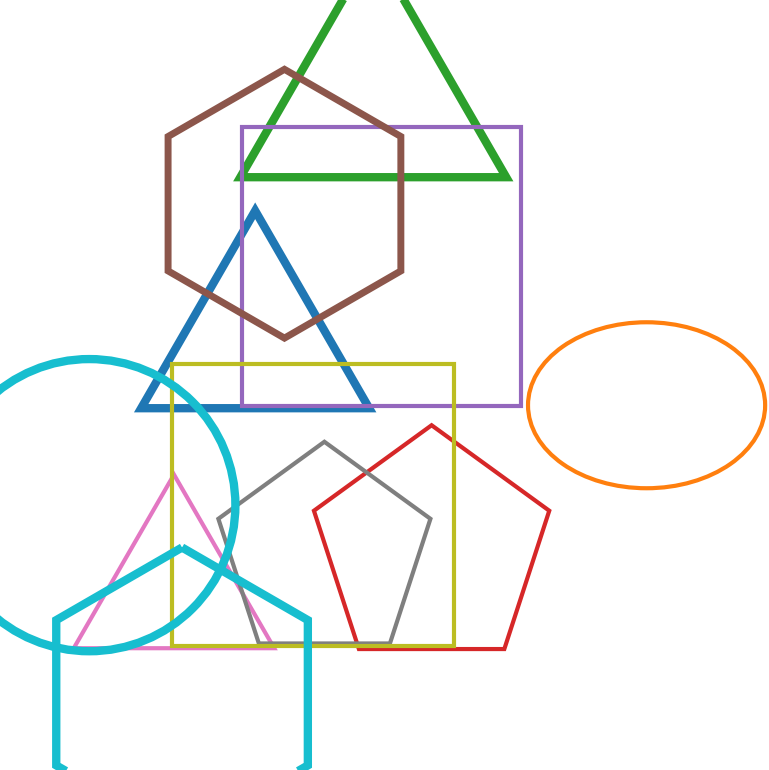[{"shape": "triangle", "thickness": 3, "radius": 0.85, "center": [0.331, 0.555]}, {"shape": "oval", "thickness": 1.5, "radius": 0.77, "center": [0.84, 0.474]}, {"shape": "triangle", "thickness": 3, "radius": 1.0, "center": [0.485, 0.87]}, {"shape": "pentagon", "thickness": 1.5, "radius": 0.8, "center": [0.561, 0.287]}, {"shape": "square", "thickness": 1.5, "radius": 0.91, "center": [0.495, 0.653]}, {"shape": "hexagon", "thickness": 2.5, "radius": 0.87, "center": [0.369, 0.735]}, {"shape": "triangle", "thickness": 1.5, "radius": 0.75, "center": [0.226, 0.233]}, {"shape": "pentagon", "thickness": 1.5, "radius": 0.72, "center": [0.421, 0.281]}, {"shape": "square", "thickness": 1.5, "radius": 0.92, "center": [0.406, 0.344]}, {"shape": "circle", "thickness": 3, "radius": 0.95, "center": [0.116, 0.344]}, {"shape": "hexagon", "thickness": 3, "radius": 0.94, "center": [0.236, 0.1]}]